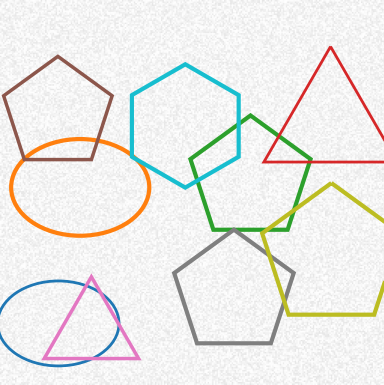[{"shape": "oval", "thickness": 2, "radius": 0.79, "center": [0.151, 0.16]}, {"shape": "oval", "thickness": 3, "radius": 0.9, "center": [0.208, 0.513]}, {"shape": "pentagon", "thickness": 3, "radius": 0.82, "center": [0.651, 0.536]}, {"shape": "triangle", "thickness": 2, "radius": 1.0, "center": [0.859, 0.679]}, {"shape": "pentagon", "thickness": 2.5, "radius": 0.74, "center": [0.15, 0.705]}, {"shape": "triangle", "thickness": 2.5, "radius": 0.71, "center": [0.237, 0.139]}, {"shape": "pentagon", "thickness": 3, "radius": 0.82, "center": [0.608, 0.24]}, {"shape": "pentagon", "thickness": 3, "radius": 0.95, "center": [0.861, 0.336]}, {"shape": "hexagon", "thickness": 3, "radius": 0.8, "center": [0.481, 0.673]}]